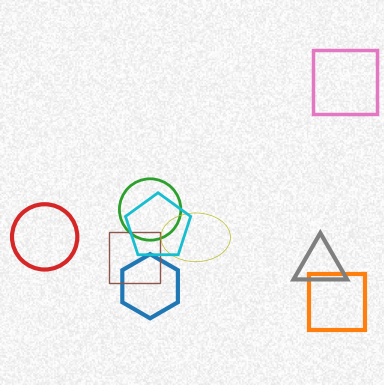[{"shape": "hexagon", "thickness": 3, "radius": 0.42, "center": [0.39, 0.257]}, {"shape": "square", "thickness": 3, "radius": 0.36, "center": [0.876, 0.217]}, {"shape": "circle", "thickness": 2, "radius": 0.4, "center": [0.39, 0.456]}, {"shape": "circle", "thickness": 3, "radius": 0.42, "center": [0.116, 0.385]}, {"shape": "square", "thickness": 1, "radius": 0.33, "center": [0.35, 0.331]}, {"shape": "square", "thickness": 2.5, "radius": 0.42, "center": [0.897, 0.788]}, {"shape": "triangle", "thickness": 3, "radius": 0.4, "center": [0.832, 0.314]}, {"shape": "oval", "thickness": 0.5, "radius": 0.45, "center": [0.508, 0.384]}, {"shape": "pentagon", "thickness": 2, "radius": 0.44, "center": [0.411, 0.41]}]